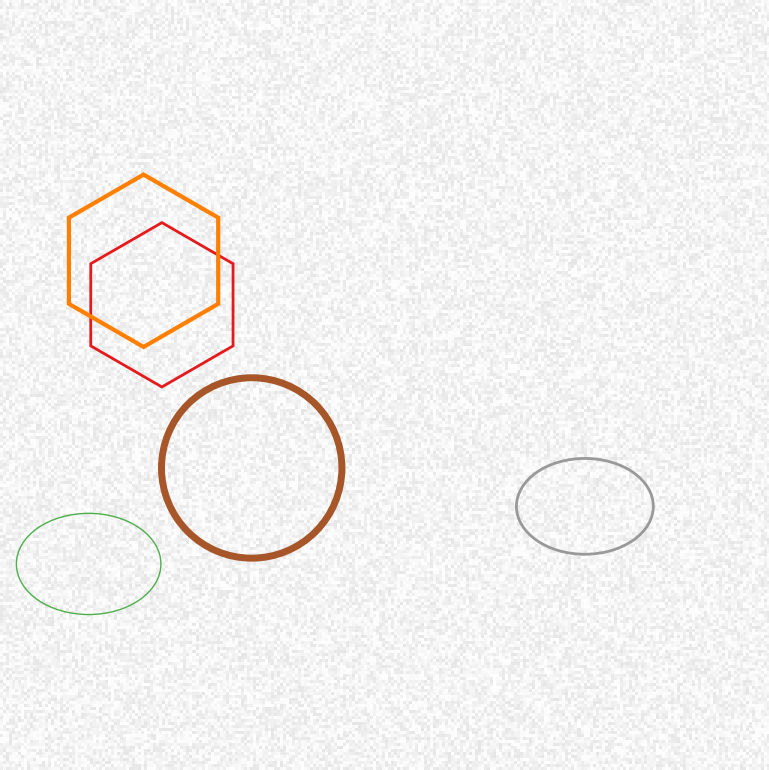[{"shape": "hexagon", "thickness": 1, "radius": 0.53, "center": [0.21, 0.604]}, {"shape": "oval", "thickness": 0.5, "radius": 0.47, "center": [0.115, 0.268]}, {"shape": "hexagon", "thickness": 1.5, "radius": 0.56, "center": [0.186, 0.661]}, {"shape": "circle", "thickness": 2.5, "radius": 0.59, "center": [0.327, 0.392]}, {"shape": "oval", "thickness": 1, "radius": 0.44, "center": [0.76, 0.342]}]